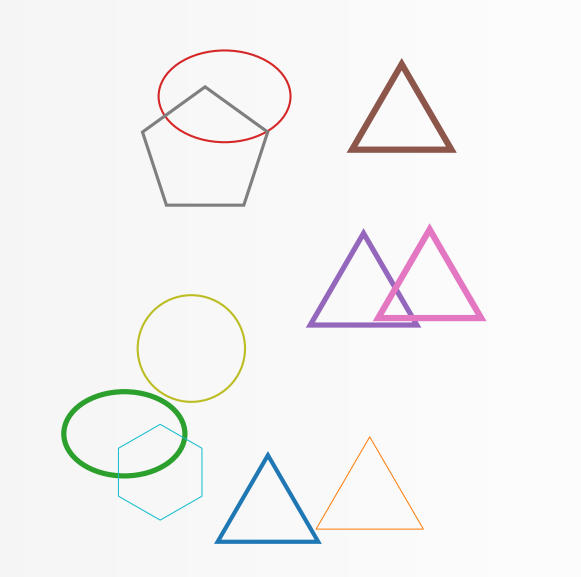[{"shape": "triangle", "thickness": 2, "radius": 0.5, "center": [0.461, 0.111]}, {"shape": "triangle", "thickness": 0.5, "radius": 0.53, "center": [0.636, 0.136]}, {"shape": "oval", "thickness": 2.5, "radius": 0.52, "center": [0.214, 0.248]}, {"shape": "oval", "thickness": 1, "radius": 0.57, "center": [0.386, 0.832]}, {"shape": "triangle", "thickness": 2.5, "radius": 0.53, "center": [0.625, 0.489]}, {"shape": "triangle", "thickness": 3, "radius": 0.49, "center": [0.691, 0.789]}, {"shape": "triangle", "thickness": 3, "radius": 0.51, "center": [0.739, 0.5]}, {"shape": "pentagon", "thickness": 1.5, "radius": 0.57, "center": [0.353, 0.735]}, {"shape": "circle", "thickness": 1, "radius": 0.46, "center": [0.329, 0.396]}, {"shape": "hexagon", "thickness": 0.5, "radius": 0.41, "center": [0.276, 0.181]}]